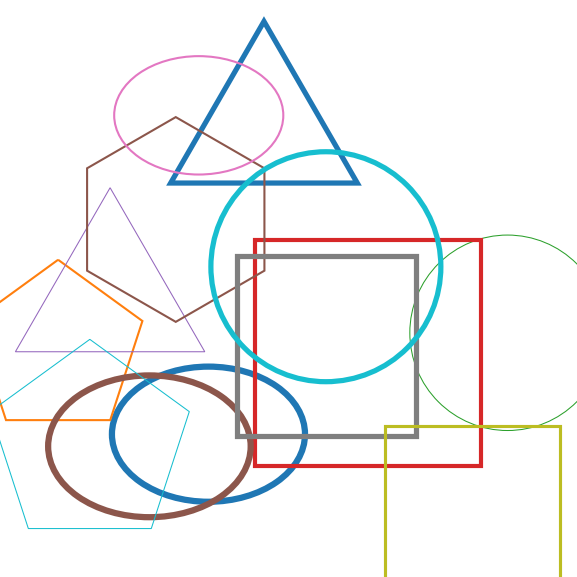[{"shape": "oval", "thickness": 3, "radius": 0.84, "center": [0.361, 0.247]}, {"shape": "triangle", "thickness": 2.5, "radius": 0.93, "center": [0.457, 0.775]}, {"shape": "pentagon", "thickness": 1, "radius": 0.77, "center": [0.101, 0.396]}, {"shape": "circle", "thickness": 0.5, "radius": 0.85, "center": [0.879, 0.423]}, {"shape": "square", "thickness": 2, "radius": 0.98, "center": [0.638, 0.388]}, {"shape": "triangle", "thickness": 0.5, "radius": 0.95, "center": [0.191, 0.485]}, {"shape": "oval", "thickness": 3, "radius": 0.88, "center": [0.259, 0.226]}, {"shape": "hexagon", "thickness": 1, "radius": 0.89, "center": [0.304, 0.619]}, {"shape": "oval", "thickness": 1, "radius": 0.73, "center": [0.344, 0.799]}, {"shape": "square", "thickness": 2.5, "radius": 0.78, "center": [0.565, 0.4]}, {"shape": "square", "thickness": 1.5, "radius": 0.76, "center": [0.819, 0.111]}, {"shape": "circle", "thickness": 2.5, "radius": 1.0, "center": [0.564, 0.537]}, {"shape": "pentagon", "thickness": 0.5, "radius": 0.91, "center": [0.156, 0.23]}]